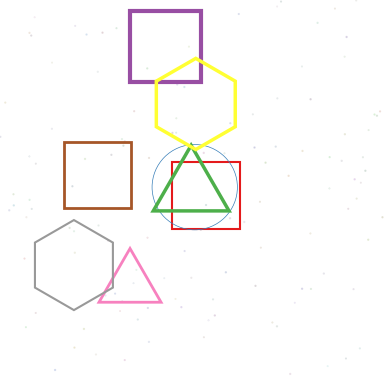[{"shape": "square", "thickness": 1.5, "radius": 0.44, "center": [0.535, 0.492]}, {"shape": "circle", "thickness": 0.5, "radius": 0.55, "center": [0.506, 0.514]}, {"shape": "triangle", "thickness": 2.5, "radius": 0.57, "center": [0.496, 0.509]}, {"shape": "square", "thickness": 3, "radius": 0.46, "center": [0.43, 0.879]}, {"shape": "hexagon", "thickness": 2.5, "radius": 0.59, "center": [0.509, 0.73]}, {"shape": "square", "thickness": 2, "radius": 0.43, "center": [0.253, 0.545]}, {"shape": "triangle", "thickness": 2, "radius": 0.47, "center": [0.338, 0.261]}, {"shape": "hexagon", "thickness": 1.5, "radius": 0.58, "center": [0.192, 0.311]}]